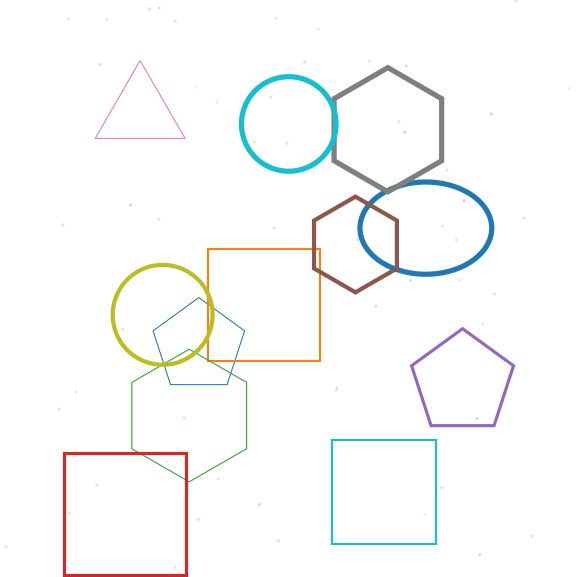[{"shape": "oval", "thickness": 2.5, "radius": 0.57, "center": [0.737, 0.604]}, {"shape": "pentagon", "thickness": 0.5, "radius": 0.42, "center": [0.344, 0.401]}, {"shape": "square", "thickness": 1, "radius": 0.48, "center": [0.458, 0.471]}, {"shape": "hexagon", "thickness": 0.5, "radius": 0.57, "center": [0.328, 0.28]}, {"shape": "square", "thickness": 1.5, "radius": 0.53, "center": [0.216, 0.109]}, {"shape": "pentagon", "thickness": 1.5, "radius": 0.46, "center": [0.801, 0.337]}, {"shape": "hexagon", "thickness": 2, "radius": 0.41, "center": [0.616, 0.576]}, {"shape": "triangle", "thickness": 0.5, "radius": 0.45, "center": [0.243, 0.804]}, {"shape": "hexagon", "thickness": 2.5, "radius": 0.54, "center": [0.672, 0.774]}, {"shape": "circle", "thickness": 2, "radius": 0.43, "center": [0.282, 0.454]}, {"shape": "square", "thickness": 1, "radius": 0.45, "center": [0.665, 0.147]}, {"shape": "circle", "thickness": 2.5, "radius": 0.41, "center": [0.5, 0.784]}]